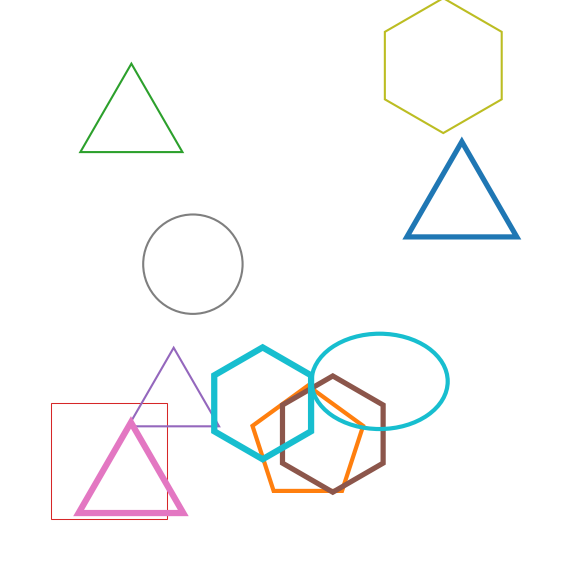[{"shape": "triangle", "thickness": 2.5, "radius": 0.55, "center": [0.8, 0.644]}, {"shape": "pentagon", "thickness": 2, "radius": 0.5, "center": [0.533, 0.231]}, {"shape": "triangle", "thickness": 1, "radius": 0.51, "center": [0.228, 0.787]}, {"shape": "square", "thickness": 0.5, "radius": 0.5, "center": [0.188, 0.202]}, {"shape": "triangle", "thickness": 1, "radius": 0.45, "center": [0.301, 0.306]}, {"shape": "hexagon", "thickness": 2.5, "radius": 0.5, "center": [0.576, 0.247]}, {"shape": "triangle", "thickness": 3, "radius": 0.52, "center": [0.227, 0.163]}, {"shape": "circle", "thickness": 1, "radius": 0.43, "center": [0.334, 0.542]}, {"shape": "hexagon", "thickness": 1, "radius": 0.58, "center": [0.768, 0.886]}, {"shape": "oval", "thickness": 2, "radius": 0.59, "center": [0.657, 0.339]}, {"shape": "hexagon", "thickness": 3, "radius": 0.48, "center": [0.455, 0.301]}]